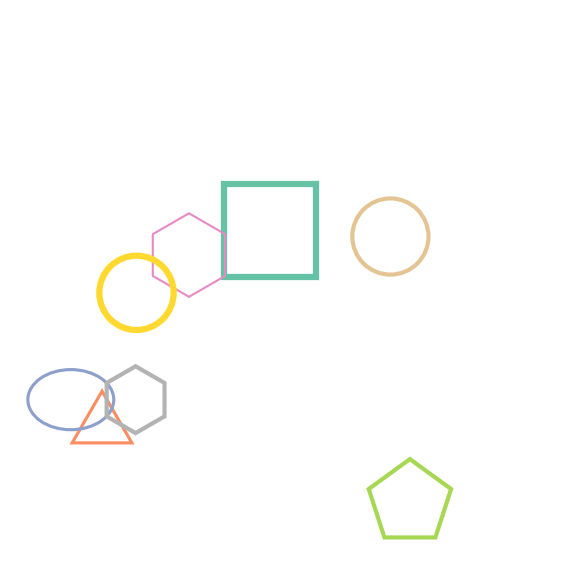[{"shape": "square", "thickness": 3, "radius": 0.4, "center": [0.467, 0.6]}, {"shape": "triangle", "thickness": 1.5, "radius": 0.3, "center": [0.177, 0.262]}, {"shape": "oval", "thickness": 1.5, "radius": 0.37, "center": [0.123, 0.307]}, {"shape": "hexagon", "thickness": 1, "radius": 0.36, "center": [0.327, 0.557]}, {"shape": "pentagon", "thickness": 2, "radius": 0.38, "center": [0.71, 0.129]}, {"shape": "circle", "thickness": 3, "radius": 0.32, "center": [0.236, 0.492]}, {"shape": "circle", "thickness": 2, "radius": 0.33, "center": [0.676, 0.59]}, {"shape": "hexagon", "thickness": 2, "radius": 0.29, "center": [0.235, 0.307]}]